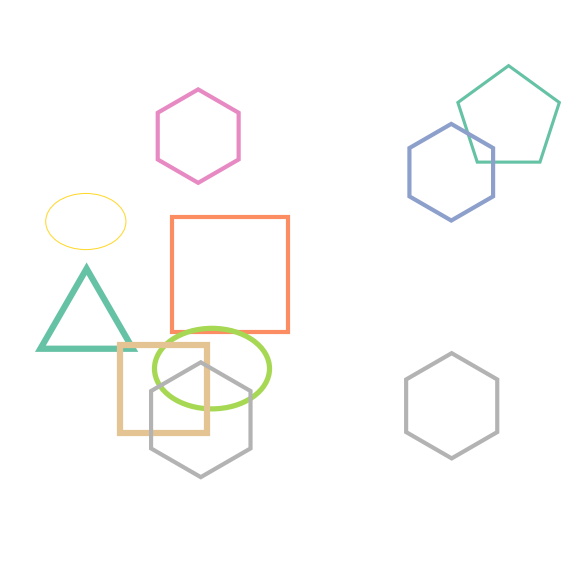[{"shape": "triangle", "thickness": 3, "radius": 0.46, "center": [0.15, 0.441]}, {"shape": "pentagon", "thickness": 1.5, "radius": 0.46, "center": [0.881, 0.793]}, {"shape": "square", "thickness": 2, "radius": 0.5, "center": [0.398, 0.523]}, {"shape": "hexagon", "thickness": 2, "radius": 0.42, "center": [0.781, 0.701]}, {"shape": "hexagon", "thickness": 2, "radius": 0.4, "center": [0.343, 0.763]}, {"shape": "oval", "thickness": 2.5, "radius": 0.5, "center": [0.367, 0.361]}, {"shape": "oval", "thickness": 0.5, "radius": 0.35, "center": [0.149, 0.616]}, {"shape": "square", "thickness": 3, "radius": 0.38, "center": [0.283, 0.325]}, {"shape": "hexagon", "thickness": 2, "radius": 0.5, "center": [0.348, 0.272]}, {"shape": "hexagon", "thickness": 2, "radius": 0.46, "center": [0.782, 0.296]}]